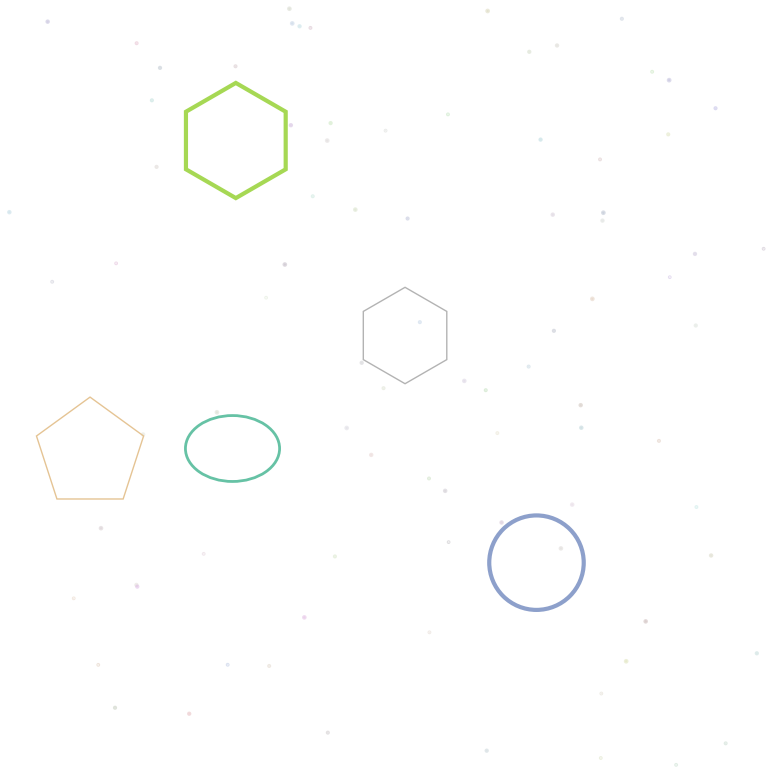[{"shape": "oval", "thickness": 1, "radius": 0.31, "center": [0.302, 0.418]}, {"shape": "circle", "thickness": 1.5, "radius": 0.31, "center": [0.697, 0.269]}, {"shape": "hexagon", "thickness": 1.5, "radius": 0.37, "center": [0.306, 0.818]}, {"shape": "pentagon", "thickness": 0.5, "radius": 0.37, "center": [0.117, 0.411]}, {"shape": "hexagon", "thickness": 0.5, "radius": 0.31, "center": [0.526, 0.564]}]